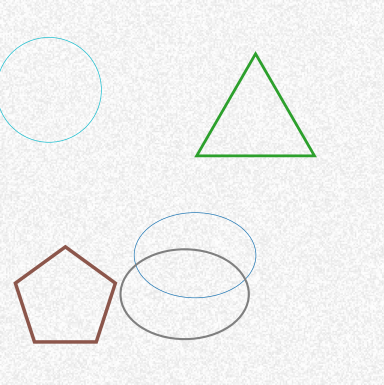[{"shape": "oval", "thickness": 0.5, "radius": 0.79, "center": [0.507, 0.337]}, {"shape": "triangle", "thickness": 2, "radius": 0.88, "center": [0.664, 0.684]}, {"shape": "pentagon", "thickness": 2.5, "radius": 0.68, "center": [0.17, 0.222]}, {"shape": "oval", "thickness": 1.5, "radius": 0.83, "center": [0.48, 0.236]}, {"shape": "circle", "thickness": 0.5, "radius": 0.68, "center": [0.127, 0.767]}]